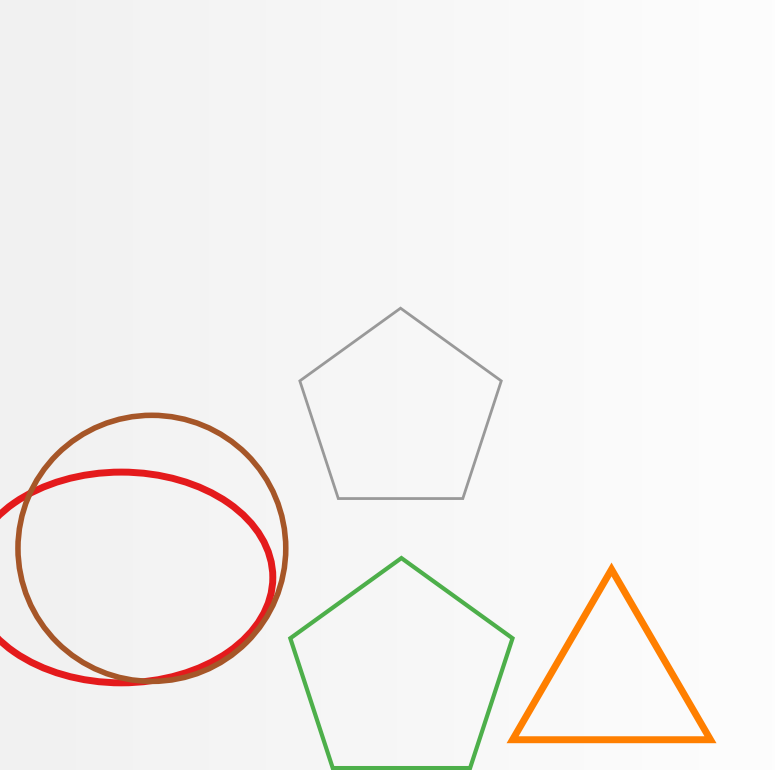[{"shape": "oval", "thickness": 2.5, "radius": 0.98, "center": [0.157, 0.25]}, {"shape": "pentagon", "thickness": 1.5, "radius": 0.75, "center": [0.518, 0.124]}, {"shape": "triangle", "thickness": 2.5, "radius": 0.74, "center": [0.789, 0.113]}, {"shape": "circle", "thickness": 2, "radius": 0.86, "center": [0.196, 0.288]}, {"shape": "pentagon", "thickness": 1, "radius": 0.68, "center": [0.517, 0.463]}]